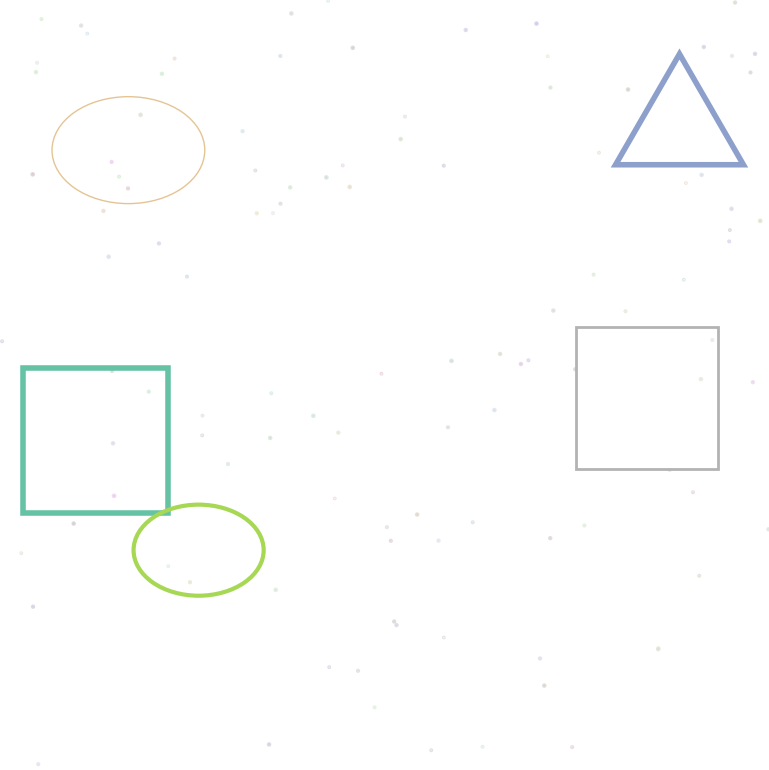[{"shape": "square", "thickness": 2, "radius": 0.47, "center": [0.124, 0.428]}, {"shape": "triangle", "thickness": 2, "radius": 0.48, "center": [0.882, 0.834]}, {"shape": "oval", "thickness": 1.5, "radius": 0.42, "center": [0.258, 0.285]}, {"shape": "oval", "thickness": 0.5, "radius": 0.5, "center": [0.167, 0.805]}, {"shape": "square", "thickness": 1, "radius": 0.46, "center": [0.84, 0.483]}]